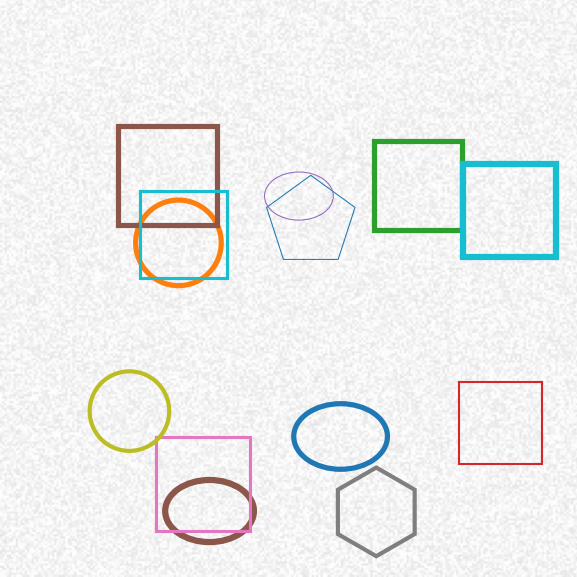[{"shape": "oval", "thickness": 2.5, "radius": 0.41, "center": [0.59, 0.243]}, {"shape": "pentagon", "thickness": 0.5, "radius": 0.4, "center": [0.538, 0.615]}, {"shape": "circle", "thickness": 2.5, "radius": 0.37, "center": [0.309, 0.579]}, {"shape": "square", "thickness": 2.5, "radius": 0.38, "center": [0.723, 0.678]}, {"shape": "square", "thickness": 1, "radius": 0.36, "center": [0.867, 0.267]}, {"shape": "oval", "thickness": 0.5, "radius": 0.3, "center": [0.518, 0.66]}, {"shape": "square", "thickness": 2.5, "radius": 0.43, "center": [0.29, 0.696]}, {"shape": "oval", "thickness": 3, "radius": 0.38, "center": [0.363, 0.114]}, {"shape": "square", "thickness": 1.5, "radius": 0.41, "center": [0.352, 0.162]}, {"shape": "hexagon", "thickness": 2, "radius": 0.38, "center": [0.652, 0.113]}, {"shape": "circle", "thickness": 2, "radius": 0.34, "center": [0.224, 0.287]}, {"shape": "square", "thickness": 3, "radius": 0.4, "center": [0.882, 0.634]}, {"shape": "square", "thickness": 1.5, "radius": 0.38, "center": [0.317, 0.593]}]